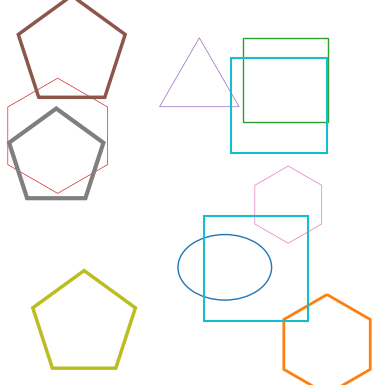[{"shape": "oval", "thickness": 1, "radius": 0.61, "center": [0.584, 0.306]}, {"shape": "hexagon", "thickness": 2, "radius": 0.65, "center": [0.849, 0.105]}, {"shape": "square", "thickness": 1, "radius": 0.55, "center": [0.742, 0.793]}, {"shape": "hexagon", "thickness": 0.5, "radius": 0.75, "center": [0.15, 0.647]}, {"shape": "triangle", "thickness": 0.5, "radius": 0.6, "center": [0.518, 0.782]}, {"shape": "pentagon", "thickness": 2.5, "radius": 0.73, "center": [0.186, 0.865]}, {"shape": "hexagon", "thickness": 0.5, "radius": 0.5, "center": [0.749, 0.468]}, {"shape": "pentagon", "thickness": 3, "radius": 0.64, "center": [0.146, 0.589]}, {"shape": "pentagon", "thickness": 2.5, "radius": 0.7, "center": [0.218, 0.157]}, {"shape": "square", "thickness": 1.5, "radius": 0.62, "center": [0.724, 0.726]}, {"shape": "square", "thickness": 1.5, "radius": 0.68, "center": [0.665, 0.303]}]